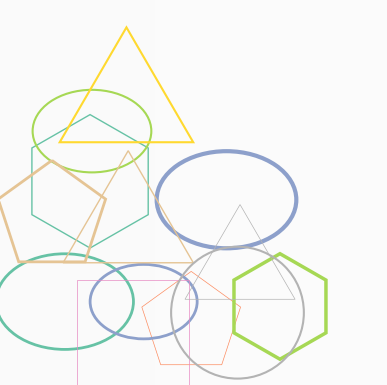[{"shape": "hexagon", "thickness": 1, "radius": 0.87, "center": [0.232, 0.529]}, {"shape": "oval", "thickness": 2, "radius": 0.89, "center": [0.167, 0.217]}, {"shape": "pentagon", "thickness": 0.5, "radius": 0.67, "center": [0.493, 0.161]}, {"shape": "oval", "thickness": 3, "radius": 0.9, "center": [0.585, 0.481]}, {"shape": "oval", "thickness": 2, "radius": 0.69, "center": [0.371, 0.217]}, {"shape": "square", "thickness": 0.5, "radius": 0.72, "center": [0.342, 0.128]}, {"shape": "oval", "thickness": 1.5, "radius": 0.77, "center": [0.237, 0.659]}, {"shape": "hexagon", "thickness": 2.5, "radius": 0.69, "center": [0.722, 0.204]}, {"shape": "triangle", "thickness": 1.5, "radius": 0.99, "center": [0.326, 0.73]}, {"shape": "pentagon", "thickness": 2, "radius": 0.73, "center": [0.134, 0.438]}, {"shape": "triangle", "thickness": 1, "radius": 0.97, "center": [0.331, 0.415]}, {"shape": "triangle", "thickness": 0.5, "radius": 0.82, "center": [0.619, 0.305]}, {"shape": "circle", "thickness": 1.5, "radius": 0.86, "center": [0.613, 0.188]}]